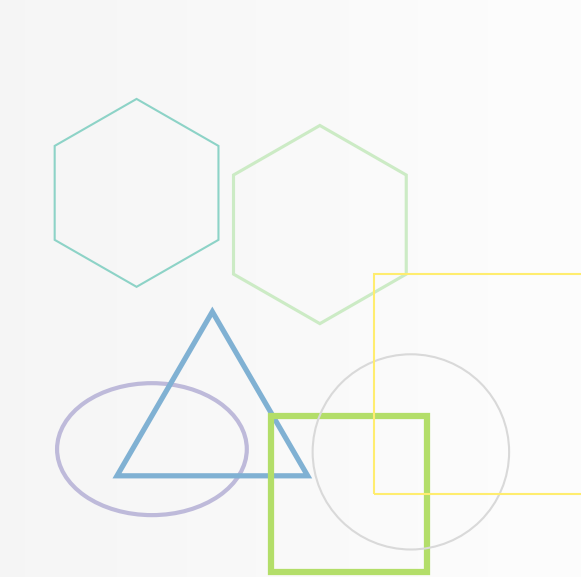[{"shape": "hexagon", "thickness": 1, "radius": 0.81, "center": [0.235, 0.665]}, {"shape": "oval", "thickness": 2, "radius": 0.82, "center": [0.261, 0.221]}, {"shape": "triangle", "thickness": 2.5, "radius": 0.95, "center": [0.365, 0.27]}, {"shape": "square", "thickness": 3, "radius": 0.67, "center": [0.6, 0.143]}, {"shape": "circle", "thickness": 1, "radius": 0.85, "center": [0.707, 0.217]}, {"shape": "hexagon", "thickness": 1.5, "radius": 0.86, "center": [0.55, 0.61]}, {"shape": "square", "thickness": 1, "radius": 0.95, "center": [0.834, 0.334]}]